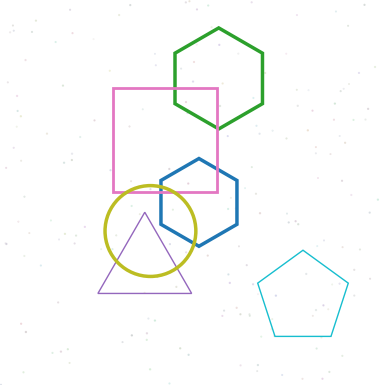[{"shape": "hexagon", "thickness": 2.5, "radius": 0.57, "center": [0.517, 0.474]}, {"shape": "hexagon", "thickness": 2.5, "radius": 0.66, "center": [0.568, 0.796]}, {"shape": "triangle", "thickness": 1, "radius": 0.7, "center": [0.376, 0.308]}, {"shape": "square", "thickness": 2, "radius": 0.67, "center": [0.428, 0.637]}, {"shape": "circle", "thickness": 2.5, "radius": 0.59, "center": [0.391, 0.4]}, {"shape": "pentagon", "thickness": 1, "radius": 0.62, "center": [0.787, 0.226]}]